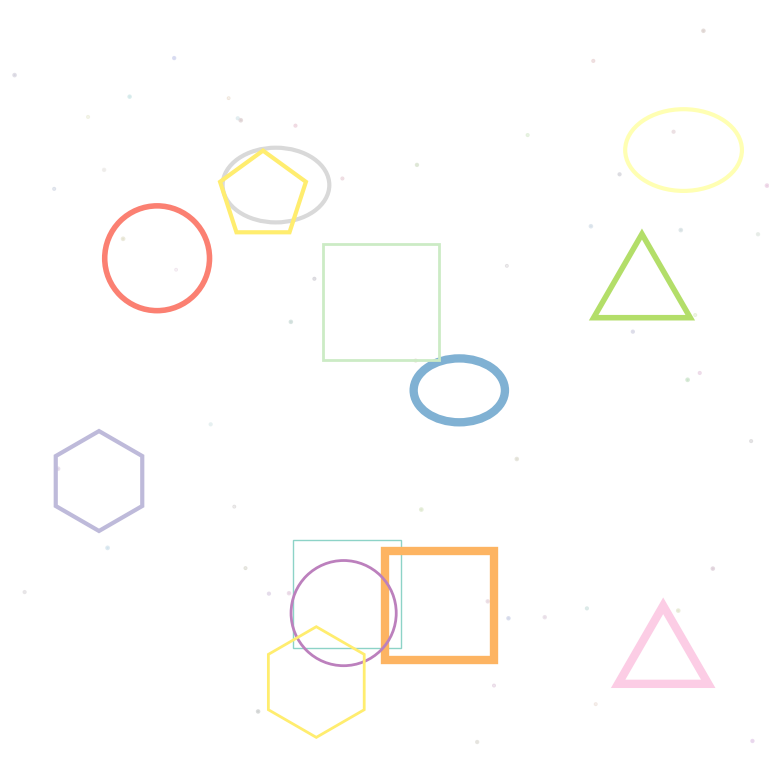[{"shape": "square", "thickness": 0.5, "radius": 0.35, "center": [0.45, 0.229]}, {"shape": "oval", "thickness": 1.5, "radius": 0.38, "center": [0.888, 0.805]}, {"shape": "hexagon", "thickness": 1.5, "radius": 0.32, "center": [0.129, 0.375]}, {"shape": "circle", "thickness": 2, "radius": 0.34, "center": [0.204, 0.665]}, {"shape": "oval", "thickness": 3, "radius": 0.3, "center": [0.596, 0.493]}, {"shape": "square", "thickness": 3, "radius": 0.35, "center": [0.571, 0.214]}, {"shape": "triangle", "thickness": 2, "radius": 0.36, "center": [0.834, 0.624]}, {"shape": "triangle", "thickness": 3, "radius": 0.34, "center": [0.861, 0.146]}, {"shape": "oval", "thickness": 1.5, "radius": 0.35, "center": [0.358, 0.76]}, {"shape": "circle", "thickness": 1, "radius": 0.34, "center": [0.446, 0.204]}, {"shape": "square", "thickness": 1, "radius": 0.38, "center": [0.495, 0.607]}, {"shape": "hexagon", "thickness": 1, "radius": 0.36, "center": [0.411, 0.114]}, {"shape": "pentagon", "thickness": 1.5, "radius": 0.29, "center": [0.342, 0.746]}]